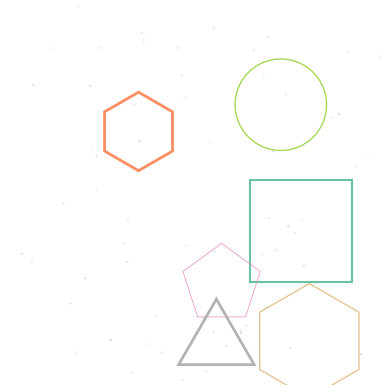[{"shape": "square", "thickness": 1.5, "radius": 0.66, "center": [0.782, 0.4]}, {"shape": "hexagon", "thickness": 2, "radius": 0.51, "center": [0.36, 0.659]}, {"shape": "pentagon", "thickness": 0.5, "radius": 0.53, "center": [0.576, 0.262]}, {"shape": "circle", "thickness": 1, "radius": 0.59, "center": [0.729, 0.728]}, {"shape": "hexagon", "thickness": 1, "radius": 0.74, "center": [0.803, 0.115]}, {"shape": "triangle", "thickness": 2, "radius": 0.57, "center": [0.562, 0.11]}]